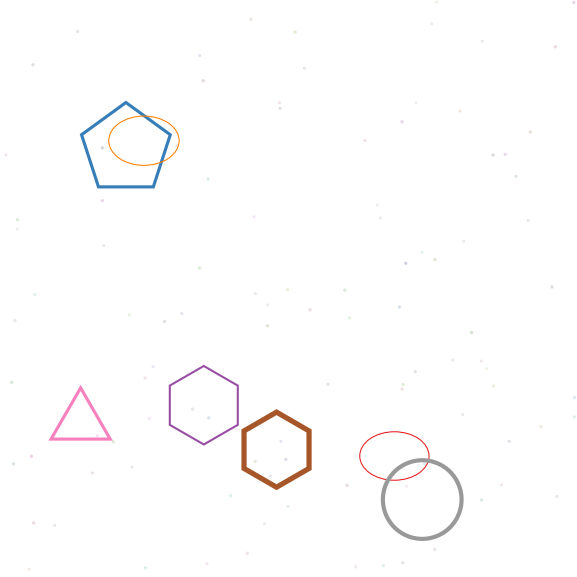[{"shape": "oval", "thickness": 0.5, "radius": 0.3, "center": [0.683, 0.21]}, {"shape": "pentagon", "thickness": 1.5, "radius": 0.4, "center": [0.218, 0.741]}, {"shape": "hexagon", "thickness": 1, "radius": 0.34, "center": [0.353, 0.297]}, {"shape": "oval", "thickness": 0.5, "radius": 0.3, "center": [0.249, 0.755]}, {"shape": "hexagon", "thickness": 2.5, "radius": 0.32, "center": [0.479, 0.22]}, {"shape": "triangle", "thickness": 1.5, "radius": 0.3, "center": [0.14, 0.268]}, {"shape": "circle", "thickness": 2, "radius": 0.34, "center": [0.731, 0.134]}]